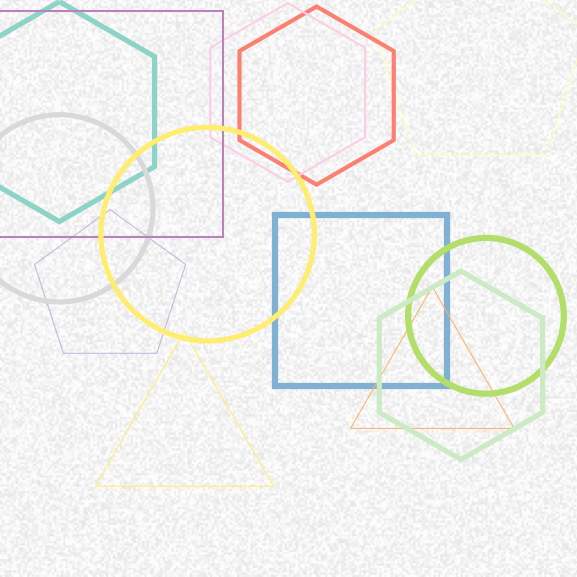[{"shape": "hexagon", "thickness": 2.5, "radius": 0.95, "center": [0.103, 0.806]}, {"shape": "pentagon", "thickness": 0.5, "radius": 0.96, "center": [0.832, 0.886]}, {"shape": "pentagon", "thickness": 0.5, "radius": 0.69, "center": [0.191, 0.499]}, {"shape": "hexagon", "thickness": 2, "radius": 0.77, "center": [0.548, 0.834]}, {"shape": "square", "thickness": 3, "radius": 0.74, "center": [0.625, 0.479]}, {"shape": "triangle", "thickness": 0.5, "radius": 0.82, "center": [0.749, 0.339]}, {"shape": "circle", "thickness": 3, "radius": 0.67, "center": [0.842, 0.452]}, {"shape": "hexagon", "thickness": 1, "radius": 0.77, "center": [0.498, 0.839]}, {"shape": "circle", "thickness": 2.5, "radius": 0.81, "center": [0.103, 0.638]}, {"shape": "square", "thickness": 1, "radius": 0.98, "center": [0.189, 0.784]}, {"shape": "hexagon", "thickness": 2.5, "radius": 0.82, "center": [0.798, 0.367]}, {"shape": "circle", "thickness": 2.5, "radius": 0.92, "center": [0.36, 0.594]}, {"shape": "triangle", "thickness": 0.5, "radius": 0.89, "center": [0.319, 0.246]}]